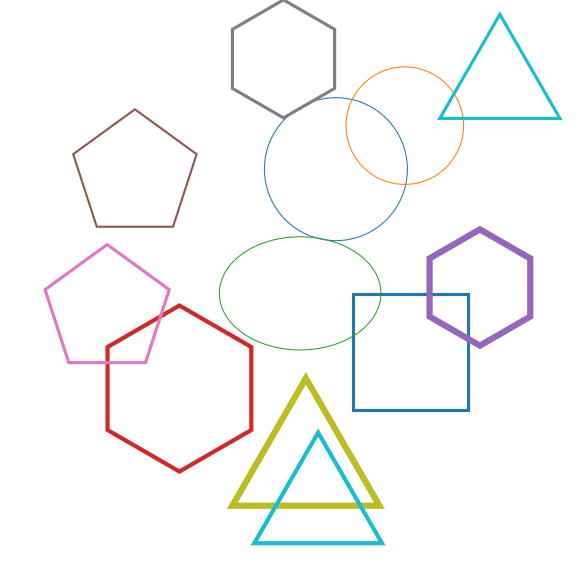[{"shape": "circle", "thickness": 0.5, "radius": 0.62, "center": [0.582, 0.706]}, {"shape": "square", "thickness": 1.5, "radius": 0.5, "center": [0.711, 0.39]}, {"shape": "circle", "thickness": 0.5, "radius": 0.51, "center": [0.701, 0.782]}, {"shape": "oval", "thickness": 0.5, "radius": 0.7, "center": [0.52, 0.491]}, {"shape": "hexagon", "thickness": 2, "radius": 0.72, "center": [0.311, 0.326]}, {"shape": "hexagon", "thickness": 3, "radius": 0.5, "center": [0.831, 0.501]}, {"shape": "pentagon", "thickness": 1, "radius": 0.56, "center": [0.234, 0.697]}, {"shape": "pentagon", "thickness": 1.5, "radius": 0.57, "center": [0.186, 0.463]}, {"shape": "hexagon", "thickness": 1.5, "radius": 0.51, "center": [0.491, 0.897]}, {"shape": "triangle", "thickness": 3, "radius": 0.74, "center": [0.53, 0.197]}, {"shape": "triangle", "thickness": 1.5, "radius": 0.6, "center": [0.866, 0.854]}, {"shape": "triangle", "thickness": 2, "radius": 0.64, "center": [0.551, 0.122]}]